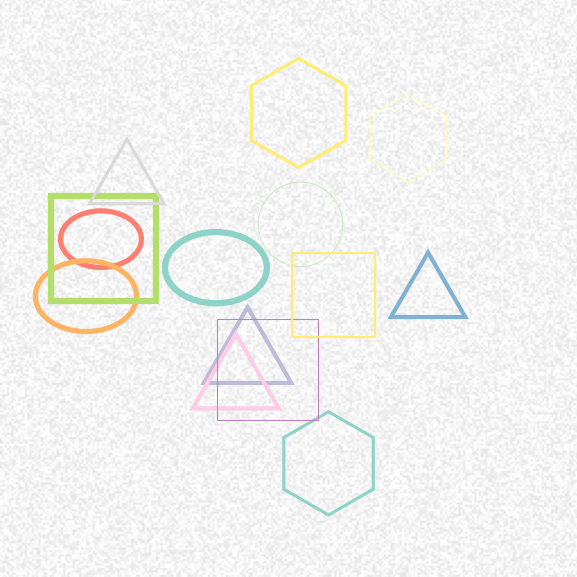[{"shape": "hexagon", "thickness": 1.5, "radius": 0.45, "center": [0.569, 0.197]}, {"shape": "oval", "thickness": 3, "radius": 0.44, "center": [0.374, 0.536]}, {"shape": "hexagon", "thickness": 0.5, "radius": 0.38, "center": [0.707, 0.76]}, {"shape": "triangle", "thickness": 2, "radius": 0.44, "center": [0.429, 0.38]}, {"shape": "oval", "thickness": 2.5, "radius": 0.35, "center": [0.175, 0.585]}, {"shape": "triangle", "thickness": 2, "radius": 0.37, "center": [0.741, 0.487]}, {"shape": "oval", "thickness": 2.5, "radius": 0.44, "center": [0.149, 0.486]}, {"shape": "square", "thickness": 3, "radius": 0.45, "center": [0.18, 0.57]}, {"shape": "triangle", "thickness": 2, "radius": 0.43, "center": [0.408, 0.335]}, {"shape": "triangle", "thickness": 1.5, "radius": 0.37, "center": [0.22, 0.684]}, {"shape": "square", "thickness": 0.5, "radius": 0.44, "center": [0.464, 0.359]}, {"shape": "circle", "thickness": 0.5, "radius": 0.37, "center": [0.52, 0.611]}, {"shape": "square", "thickness": 1, "radius": 0.36, "center": [0.578, 0.488]}, {"shape": "hexagon", "thickness": 1.5, "radius": 0.47, "center": [0.517, 0.803]}]